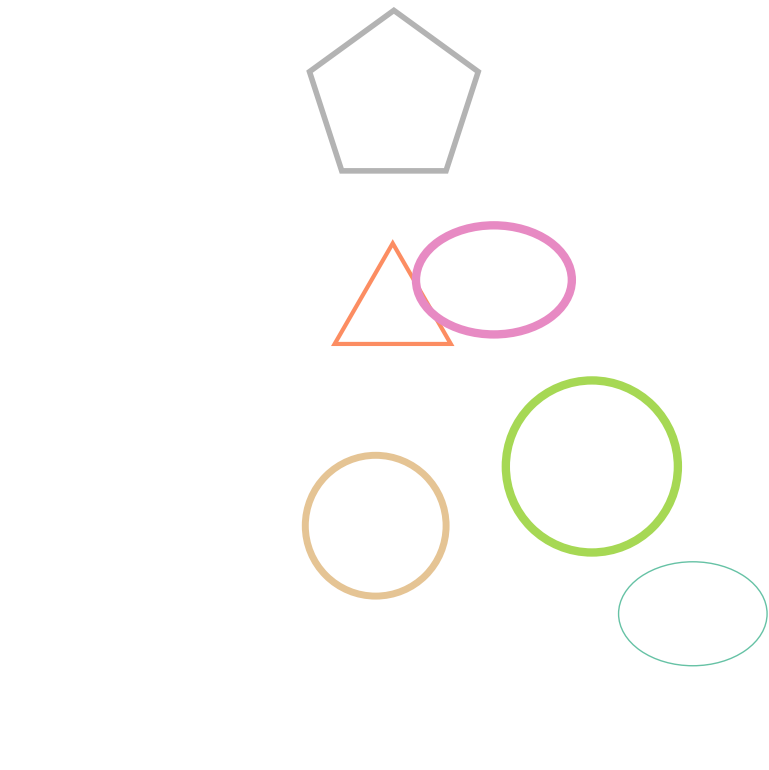[{"shape": "oval", "thickness": 0.5, "radius": 0.48, "center": [0.9, 0.203]}, {"shape": "triangle", "thickness": 1.5, "radius": 0.44, "center": [0.51, 0.597]}, {"shape": "oval", "thickness": 3, "radius": 0.51, "center": [0.641, 0.637]}, {"shape": "circle", "thickness": 3, "radius": 0.56, "center": [0.769, 0.394]}, {"shape": "circle", "thickness": 2.5, "radius": 0.46, "center": [0.488, 0.317]}, {"shape": "pentagon", "thickness": 2, "radius": 0.58, "center": [0.512, 0.871]}]